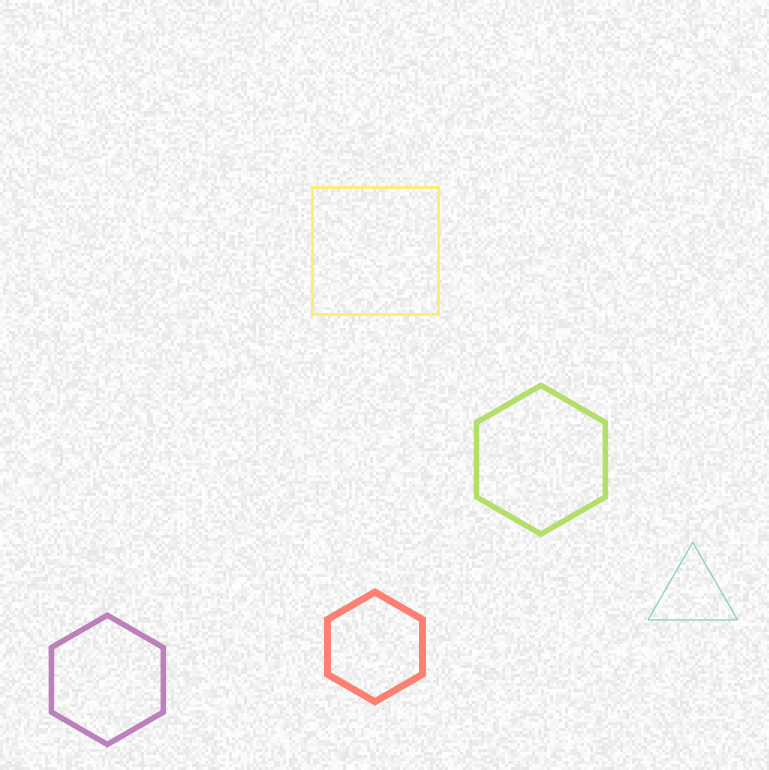[{"shape": "triangle", "thickness": 0.5, "radius": 0.34, "center": [0.9, 0.229]}, {"shape": "hexagon", "thickness": 2.5, "radius": 0.36, "center": [0.487, 0.16]}, {"shape": "hexagon", "thickness": 2, "radius": 0.48, "center": [0.703, 0.403]}, {"shape": "hexagon", "thickness": 2, "radius": 0.42, "center": [0.139, 0.117]}, {"shape": "square", "thickness": 1, "radius": 0.41, "center": [0.487, 0.675]}]